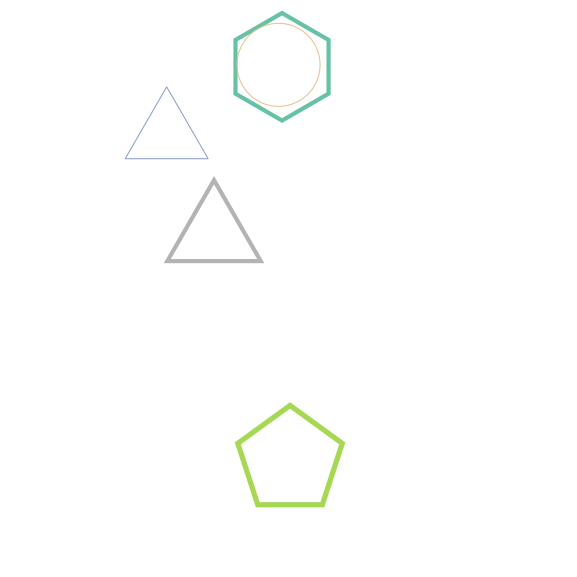[{"shape": "hexagon", "thickness": 2, "radius": 0.47, "center": [0.488, 0.883]}, {"shape": "triangle", "thickness": 0.5, "radius": 0.41, "center": [0.289, 0.766]}, {"shape": "pentagon", "thickness": 2.5, "radius": 0.48, "center": [0.502, 0.202]}, {"shape": "circle", "thickness": 0.5, "radius": 0.36, "center": [0.482, 0.887]}, {"shape": "triangle", "thickness": 2, "radius": 0.47, "center": [0.371, 0.594]}]